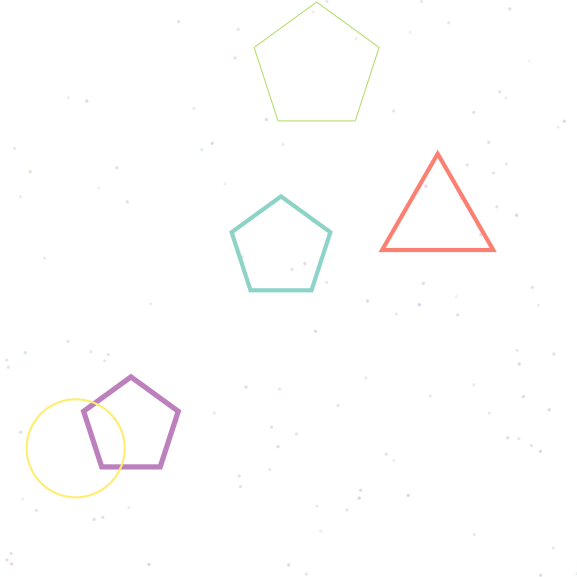[{"shape": "pentagon", "thickness": 2, "radius": 0.45, "center": [0.487, 0.569]}, {"shape": "triangle", "thickness": 2, "radius": 0.56, "center": [0.758, 0.622]}, {"shape": "pentagon", "thickness": 0.5, "radius": 0.57, "center": [0.548, 0.882]}, {"shape": "pentagon", "thickness": 2.5, "radius": 0.43, "center": [0.227, 0.26]}, {"shape": "circle", "thickness": 1, "radius": 0.42, "center": [0.131, 0.223]}]